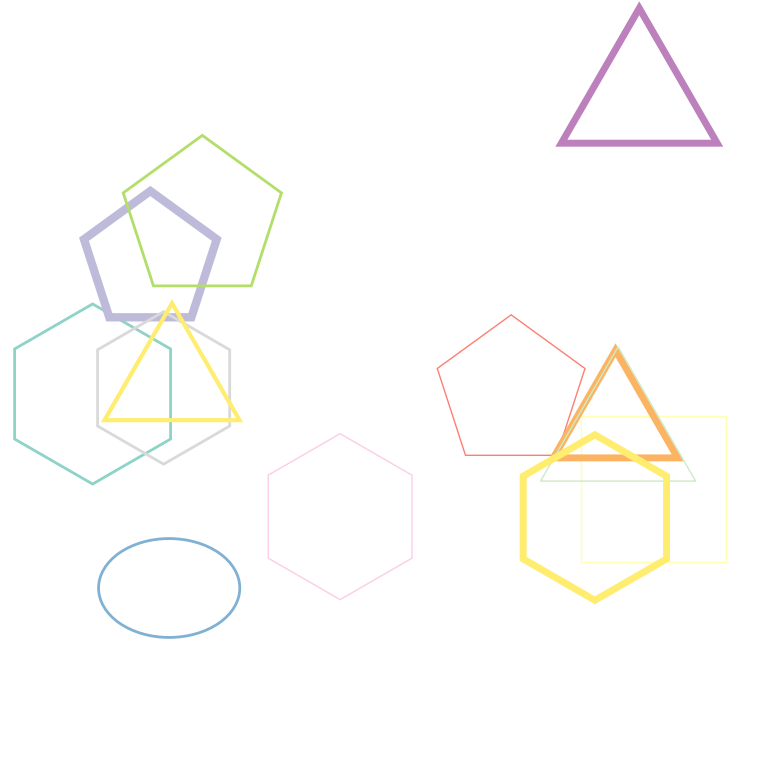[{"shape": "hexagon", "thickness": 1, "radius": 0.58, "center": [0.12, 0.488]}, {"shape": "square", "thickness": 0.5, "radius": 0.47, "center": [0.849, 0.365]}, {"shape": "pentagon", "thickness": 3, "radius": 0.45, "center": [0.195, 0.661]}, {"shape": "pentagon", "thickness": 0.5, "radius": 0.5, "center": [0.664, 0.49]}, {"shape": "oval", "thickness": 1, "radius": 0.46, "center": [0.22, 0.236]}, {"shape": "triangle", "thickness": 2.5, "radius": 0.47, "center": [0.799, 0.452]}, {"shape": "pentagon", "thickness": 1, "radius": 0.54, "center": [0.263, 0.716]}, {"shape": "hexagon", "thickness": 0.5, "radius": 0.54, "center": [0.442, 0.329]}, {"shape": "hexagon", "thickness": 1, "radius": 0.5, "center": [0.213, 0.496]}, {"shape": "triangle", "thickness": 2.5, "radius": 0.58, "center": [0.83, 0.872]}, {"shape": "triangle", "thickness": 0.5, "radius": 0.58, "center": [0.803, 0.433]}, {"shape": "triangle", "thickness": 1.5, "radius": 0.51, "center": [0.223, 0.505]}, {"shape": "hexagon", "thickness": 2.5, "radius": 0.54, "center": [0.773, 0.328]}]